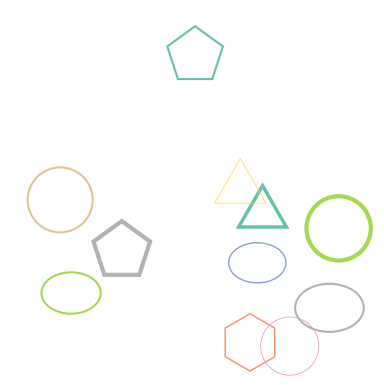[{"shape": "triangle", "thickness": 2.5, "radius": 0.36, "center": [0.682, 0.446]}, {"shape": "pentagon", "thickness": 1.5, "radius": 0.38, "center": [0.507, 0.856]}, {"shape": "hexagon", "thickness": 1, "radius": 0.37, "center": [0.649, 0.111]}, {"shape": "oval", "thickness": 1, "radius": 0.37, "center": [0.668, 0.317]}, {"shape": "circle", "thickness": 0.5, "radius": 0.38, "center": [0.753, 0.101]}, {"shape": "oval", "thickness": 1.5, "radius": 0.38, "center": [0.185, 0.239]}, {"shape": "circle", "thickness": 3, "radius": 0.42, "center": [0.88, 0.407]}, {"shape": "triangle", "thickness": 0.5, "radius": 0.39, "center": [0.624, 0.511]}, {"shape": "circle", "thickness": 1.5, "radius": 0.42, "center": [0.156, 0.481]}, {"shape": "pentagon", "thickness": 3, "radius": 0.39, "center": [0.316, 0.349]}, {"shape": "oval", "thickness": 1.5, "radius": 0.45, "center": [0.856, 0.2]}]